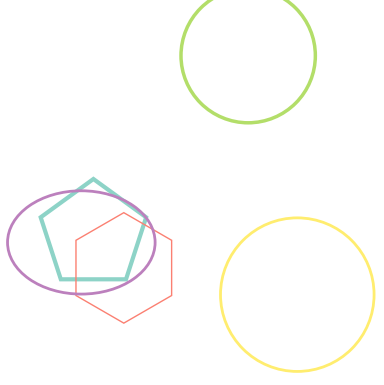[{"shape": "pentagon", "thickness": 3, "radius": 0.72, "center": [0.243, 0.391]}, {"shape": "hexagon", "thickness": 1, "radius": 0.72, "center": [0.322, 0.304]}, {"shape": "circle", "thickness": 2.5, "radius": 0.87, "center": [0.645, 0.856]}, {"shape": "oval", "thickness": 2, "radius": 0.96, "center": [0.211, 0.37]}, {"shape": "circle", "thickness": 2, "radius": 1.0, "center": [0.772, 0.235]}]